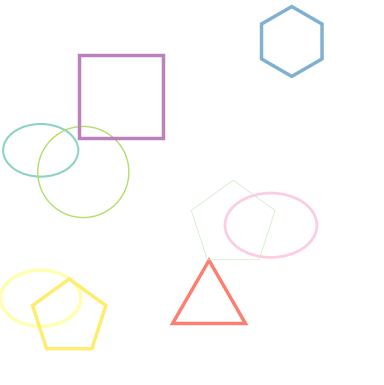[{"shape": "oval", "thickness": 1.5, "radius": 0.49, "center": [0.106, 0.61]}, {"shape": "oval", "thickness": 2.5, "radius": 0.52, "center": [0.106, 0.225]}, {"shape": "triangle", "thickness": 2.5, "radius": 0.55, "center": [0.543, 0.214]}, {"shape": "hexagon", "thickness": 2.5, "radius": 0.45, "center": [0.758, 0.892]}, {"shape": "circle", "thickness": 1, "radius": 0.59, "center": [0.216, 0.553]}, {"shape": "oval", "thickness": 2, "radius": 0.6, "center": [0.704, 0.415]}, {"shape": "square", "thickness": 2.5, "radius": 0.54, "center": [0.314, 0.749]}, {"shape": "pentagon", "thickness": 0.5, "radius": 0.57, "center": [0.606, 0.418]}, {"shape": "pentagon", "thickness": 2.5, "radius": 0.5, "center": [0.18, 0.175]}]